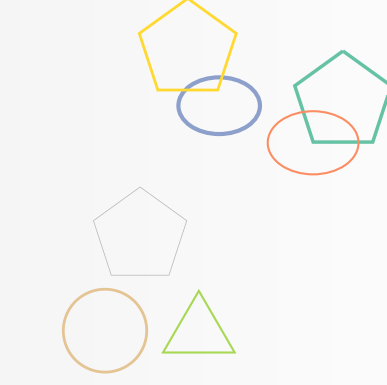[{"shape": "pentagon", "thickness": 2.5, "radius": 0.65, "center": [0.885, 0.737]}, {"shape": "oval", "thickness": 1.5, "radius": 0.59, "center": [0.808, 0.629]}, {"shape": "oval", "thickness": 3, "radius": 0.53, "center": [0.566, 0.725]}, {"shape": "triangle", "thickness": 1.5, "radius": 0.53, "center": [0.513, 0.138]}, {"shape": "pentagon", "thickness": 2, "radius": 0.66, "center": [0.485, 0.873]}, {"shape": "circle", "thickness": 2, "radius": 0.54, "center": [0.271, 0.141]}, {"shape": "pentagon", "thickness": 0.5, "radius": 0.63, "center": [0.362, 0.388]}]